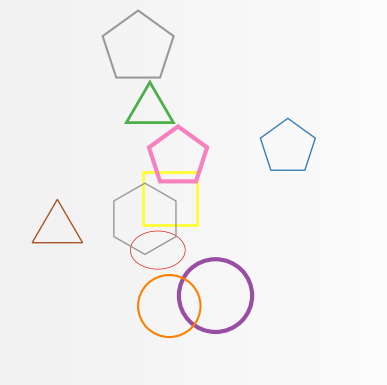[{"shape": "oval", "thickness": 0.5, "radius": 0.35, "center": [0.407, 0.35]}, {"shape": "pentagon", "thickness": 1, "radius": 0.37, "center": [0.743, 0.618]}, {"shape": "triangle", "thickness": 2, "radius": 0.35, "center": [0.387, 0.717]}, {"shape": "circle", "thickness": 3, "radius": 0.47, "center": [0.556, 0.232]}, {"shape": "circle", "thickness": 1.5, "radius": 0.4, "center": [0.437, 0.205]}, {"shape": "square", "thickness": 2, "radius": 0.35, "center": [0.438, 0.484]}, {"shape": "triangle", "thickness": 1, "radius": 0.38, "center": [0.148, 0.407]}, {"shape": "pentagon", "thickness": 3, "radius": 0.39, "center": [0.459, 0.593]}, {"shape": "pentagon", "thickness": 1.5, "radius": 0.48, "center": [0.357, 0.876]}, {"shape": "hexagon", "thickness": 1, "radius": 0.46, "center": [0.374, 0.432]}]